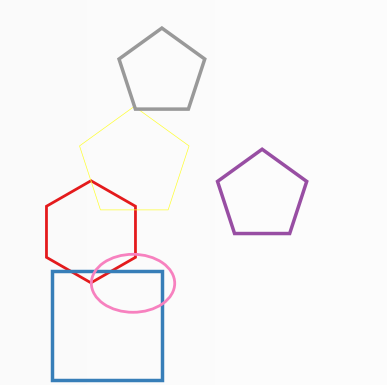[{"shape": "hexagon", "thickness": 2, "radius": 0.66, "center": [0.235, 0.398]}, {"shape": "square", "thickness": 2.5, "radius": 0.71, "center": [0.275, 0.154]}, {"shape": "pentagon", "thickness": 2.5, "radius": 0.61, "center": [0.676, 0.491]}, {"shape": "pentagon", "thickness": 0.5, "radius": 0.74, "center": [0.347, 0.575]}, {"shape": "oval", "thickness": 2, "radius": 0.54, "center": [0.343, 0.264]}, {"shape": "pentagon", "thickness": 2.5, "radius": 0.58, "center": [0.418, 0.811]}]